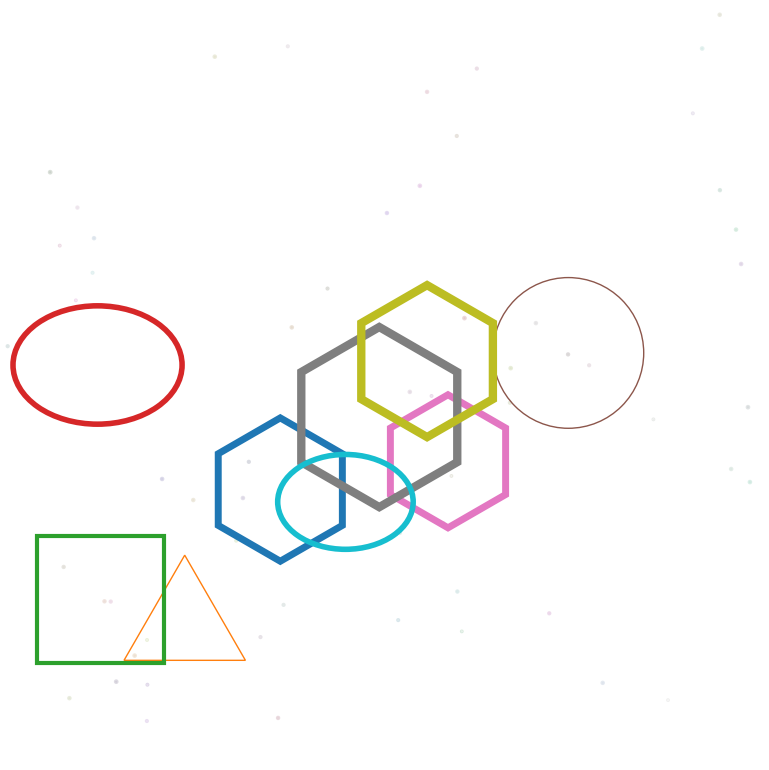[{"shape": "hexagon", "thickness": 2.5, "radius": 0.47, "center": [0.364, 0.364]}, {"shape": "triangle", "thickness": 0.5, "radius": 0.46, "center": [0.24, 0.188]}, {"shape": "square", "thickness": 1.5, "radius": 0.41, "center": [0.13, 0.222]}, {"shape": "oval", "thickness": 2, "radius": 0.55, "center": [0.127, 0.526]}, {"shape": "circle", "thickness": 0.5, "radius": 0.49, "center": [0.738, 0.542]}, {"shape": "hexagon", "thickness": 2.5, "radius": 0.43, "center": [0.582, 0.401]}, {"shape": "hexagon", "thickness": 3, "radius": 0.58, "center": [0.493, 0.458]}, {"shape": "hexagon", "thickness": 3, "radius": 0.49, "center": [0.555, 0.531]}, {"shape": "oval", "thickness": 2, "radius": 0.44, "center": [0.449, 0.348]}]